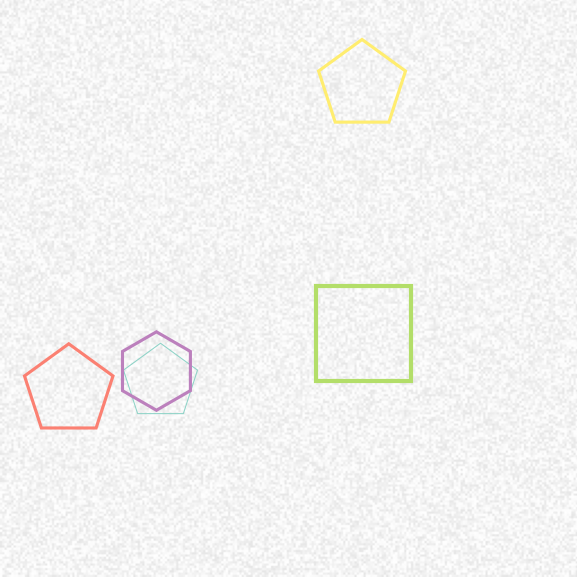[{"shape": "pentagon", "thickness": 0.5, "radius": 0.34, "center": [0.278, 0.337]}, {"shape": "pentagon", "thickness": 1.5, "radius": 0.4, "center": [0.119, 0.323]}, {"shape": "square", "thickness": 2, "radius": 0.41, "center": [0.63, 0.422]}, {"shape": "hexagon", "thickness": 1.5, "radius": 0.34, "center": [0.271, 0.357]}, {"shape": "pentagon", "thickness": 1.5, "radius": 0.4, "center": [0.627, 0.852]}]